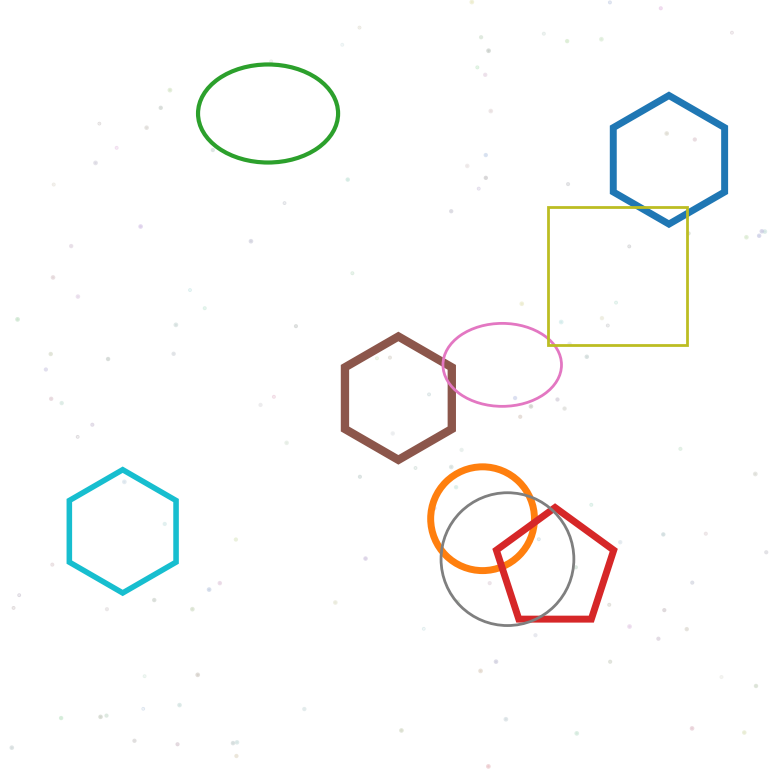[{"shape": "hexagon", "thickness": 2.5, "radius": 0.42, "center": [0.869, 0.792]}, {"shape": "circle", "thickness": 2.5, "radius": 0.34, "center": [0.627, 0.326]}, {"shape": "oval", "thickness": 1.5, "radius": 0.45, "center": [0.348, 0.853]}, {"shape": "pentagon", "thickness": 2.5, "radius": 0.4, "center": [0.721, 0.261]}, {"shape": "hexagon", "thickness": 3, "radius": 0.4, "center": [0.517, 0.483]}, {"shape": "oval", "thickness": 1, "radius": 0.38, "center": [0.652, 0.526]}, {"shape": "circle", "thickness": 1, "radius": 0.43, "center": [0.659, 0.274]}, {"shape": "square", "thickness": 1, "radius": 0.45, "center": [0.802, 0.642]}, {"shape": "hexagon", "thickness": 2, "radius": 0.4, "center": [0.159, 0.31]}]